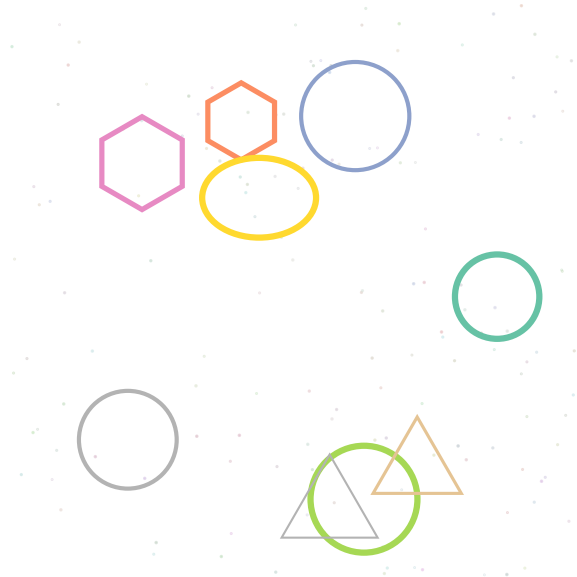[{"shape": "circle", "thickness": 3, "radius": 0.37, "center": [0.861, 0.485]}, {"shape": "hexagon", "thickness": 2.5, "radius": 0.33, "center": [0.418, 0.789]}, {"shape": "circle", "thickness": 2, "radius": 0.47, "center": [0.615, 0.798]}, {"shape": "hexagon", "thickness": 2.5, "radius": 0.4, "center": [0.246, 0.717]}, {"shape": "circle", "thickness": 3, "radius": 0.46, "center": [0.63, 0.135]}, {"shape": "oval", "thickness": 3, "radius": 0.49, "center": [0.449, 0.657]}, {"shape": "triangle", "thickness": 1.5, "radius": 0.44, "center": [0.722, 0.189]}, {"shape": "triangle", "thickness": 1, "radius": 0.48, "center": [0.571, 0.116]}, {"shape": "circle", "thickness": 2, "radius": 0.42, "center": [0.221, 0.238]}]